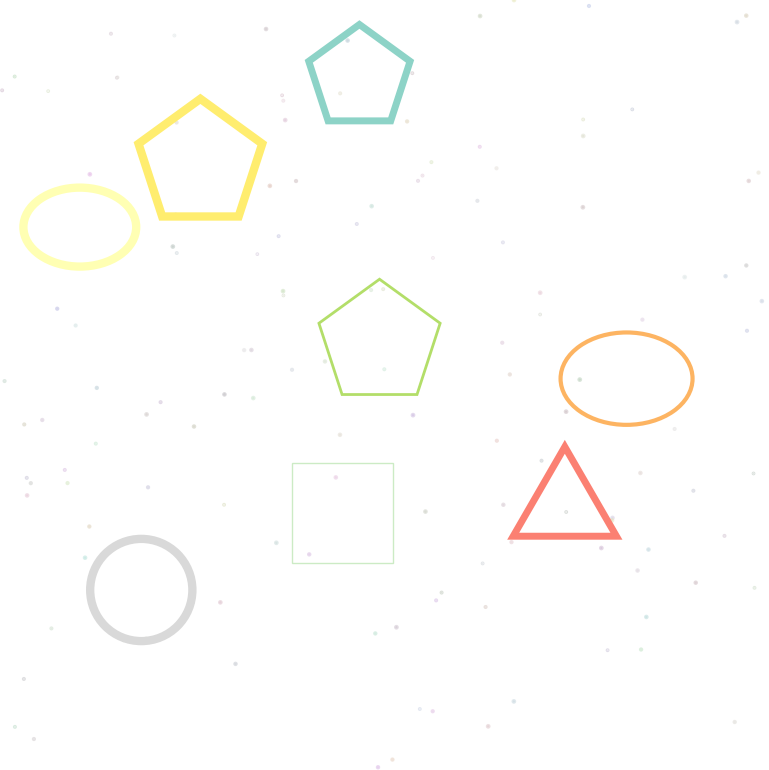[{"shape": "pentagon", "thickness": 2.5, "radius": 0.35, "center": [0.467, 0.899]}, {"shape": "oval", "thickness": 3, "radius": 0.37, "center": [0.104, 0.705]}, {"shape": "triangle", "thickness": 2.5, "radius": 0.39, "center": [0.734, 0.342]}, {"shape": "oval", "thickness": 1.5, "radius": 0.43, "center": [0.814, 0.508]}, {"shape": "pentagon", "thickness": 1, "radius": 0.41, "center": [0.493, 0.555]}, {"shape": "circle", "thickness": 3, "radius": 0.33, "center": [0.183, 0.234]}, {"shape": "square", "thickness": 0.5, "radius": 0.33, "center": [0.444, 0.334]}, {"shape": "pentagon", "thickness": 3, "radius": 0.42, "center": [0.26, 0.787]}]